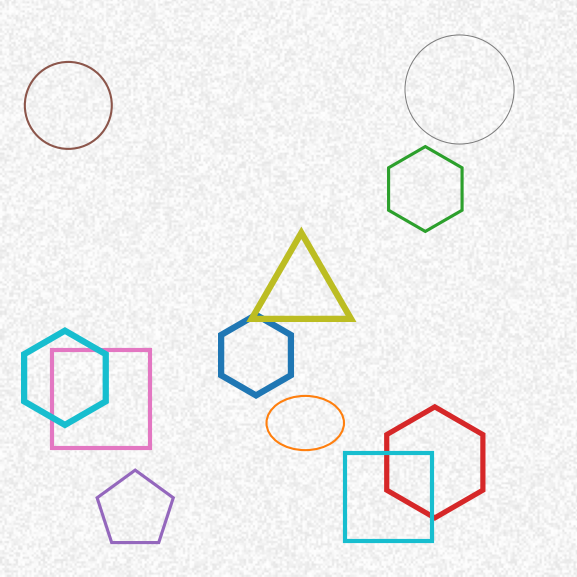[{"shape": "hexagon", "thickness": 3, "radius": 0.35, "center": [0.443, 0.384]}, {"shape": "oval", "thickness": 1, "radius": 0.34, "center": [0.529, 0.267]}, {"shape": "hexagon", "thickness": 1.5, "radius": 0.37, "center": [0.736, 0.672]}, {"shape": "hexagon", "thickness": 2.5, "radius": 0.48, "center": [0.753, 0.198]}, {"shape": "pentagon", "thickness": 1.5, "radius": 0.35, "center": [0.234, 0.116]}, {"shape": "circle", "thickness": 1, "radius": 0.38, "center": [0.118, 0.817]}, {"shape": "square", "thickness": 2, "radius": 0.43, "center": [0.175, 0.308]}, {"shape": "circle", "thickness": 0.5, "radius": 0.47, "center": [0.796, 0.844]}, {"shape": "triangle", "thickness": 3, "radius": 0.5, "center": [0.522, 0.497]}, {"shape": "hexagon", "thickness": 3, "radius": 0.41, "center": [0.112, 0.345]}, {"shape": "square", "thickness": 2, "radius": 0.38, "center": [0.673, 0.139]}]